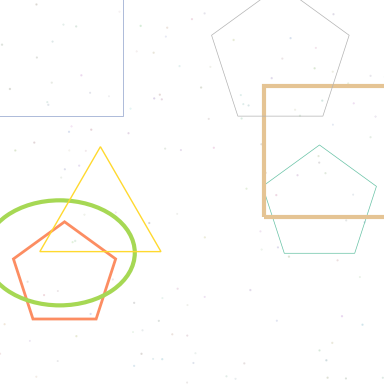[{"shape": "pentagon", "thickness": 0.5, "radius": 0.78, "center": [0.83, 0.468]}, {"shape": "pentagon", "thickness": 2, "radius": 0.7, "center": [0.168, 0.284]}, {"shape": "square", "thickness": 0.5, "radius": 0.96, "center": [0.129, 0.89]}, {"shape": "oval", "thickness": 3, "radius": 0.97, "center": [0.155, 0.343]}, {"shape": "triangle", "thickness": 1, "radius": 0.91, "center": [0.261, 0.437]}, {"shape": "square", "thickness": 3, "radius": 0.85, "center": [0.855, 0.607]}, {"shape": "pentagon", "thickness": 0.5, "radius": 0.94, "center": [0.728, 0.85]}]